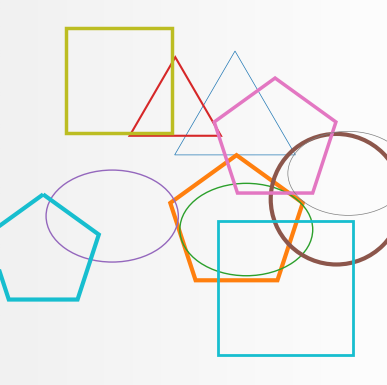[{"shape": "triangle", "thickness": 0.5, "radius": 0.9, "center": [0.606, 0.688]}, {"shape": "pentagon", "thickness": 3, "radius": 0.9, "center": [0.61, 0.417]}, {"shape": "oval", "thickness": 1, "radius": 0.86, "center": [0.636, 0.404]}, {"shape": "triangle", "thickness": 1.5, "radius": 0.68, "center": [0.452, 0.715]}, {"shape": "oval", "thickness": 1, "radius": 0.85, "center": [0.29, 0.439]}, {"shape": "circle", "thickness": 3, "radius": 0.85, "center": [0.868, 0.483]}, {"shape": "pentagon", "thickness": 2.5, "radius": 0.83, "center": [0.71, 0.632]}, {"shape": "oval", "thickness": 0.5, "radius": 0.78, "center": [0.899, 0.55]}, {"shape": "square", "thickness": 2.5, "radius": 0.68, "center": [0.307, 0.791]}, {"shape": "square", "thickness": 2, "radius": 0.87, "center": [0.737, 0.251]}, {"shape": "pentagon", "thickness": 3, "radius": 0.75, "center": [0.111, 0.344]}]